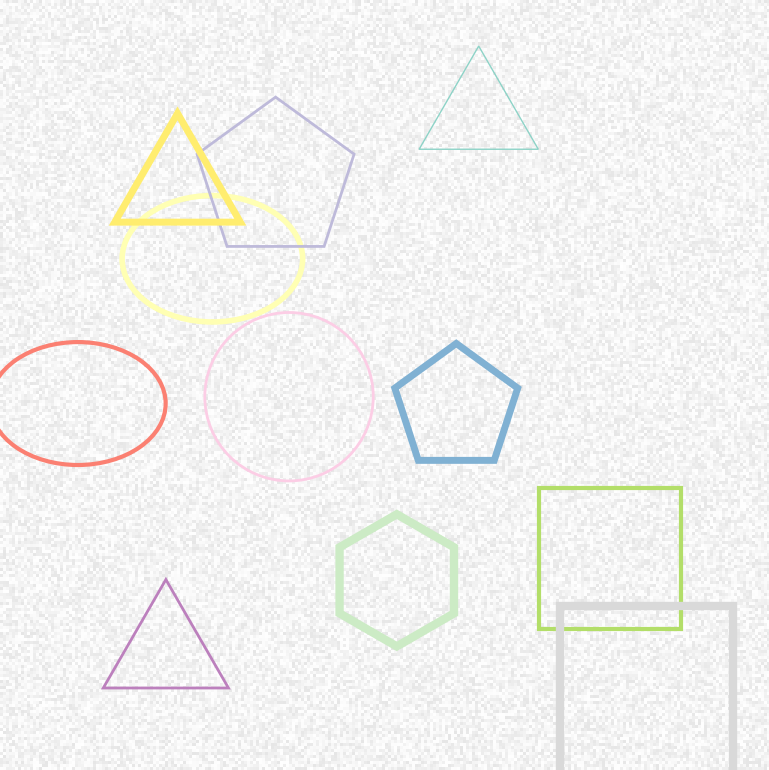[{"shape": "triangle", "thickness": 0.5, "radius": 0.45, "center": [0.622, 0.851]}, {"shape": "oval", "thickness": 2, "radius": 0.59, "center": [0.276, 0.664]}, {"shape": "pentagon", "thickness": 1, "radius": 0.54, "center": [0.358, 0.767]}, {"shape": "oval", "thickness": 1.5, "radius": 0.57, "center": [0.101, 0.476]}, {"shape": "pentagon", "thickness": 2.5, "radius": 0.42, "center": [0.593, 0.47]}, {"shape": "square", "thickness": 1.5, "radius": 0.46, "center": [0.792, 0.275]}, {"shape": "circle", "thickness": 1, "radius": 0.55, "center": [0.375, 0.485]}, {"shape": "square", "thickness": 3, "radius": 0.56, "center": [0.84, 0.101]}, {"shape": "triangle", "thickness": 1, "radius": 0.47, "center": [0.215, 0.153]}, {"shape": "hexagon", "thickness": 3, "radius": 0.43, "center": [0.515, 0.246]}, {"shape": "triangle", "thickness": 2.5, "radius": 0.47, "center": [0.231, 0.759]}]